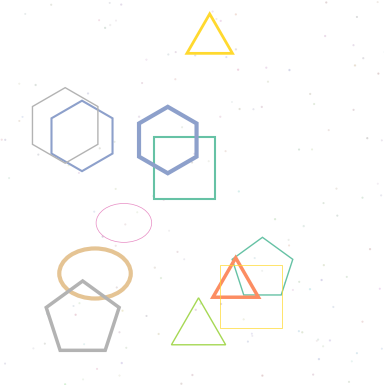[{"shape": "square", "thickness": 1.5, "radius": 0.4, "center": [0.479, 0.564]}, {"shape": "pentagon", "thickness": 1, "radius": 0.41, "center": [0.682, 0.301]}, {"shape": "triangle", "thickness": 2.5, "radius": 0.34, "center": [0.612, 0.262]}, {"shape": "hexagon", "thickness": 1.5, "radius": 0.46, "center": [0.213, 0.647]}, {"shape": "hexagon", "thickness": 3, "radius": 0.43, "center": [0.436, 0.636]}, {"shape": "oval", "thickness": 0.5, "radius": 0.36, "center": [0.322, 0.421]}, {"shape": "triangle", "thickness": 1, "radius": 0.41, "center": [0.516, 0.145]}, {"shape": "triangle", "thickness": 2, "radius": 0.34, "center": [0.545, 0.896]}, {"shape": "square", "thickness": 0.5, "radius": 0.41, "center": [0.652, 0.23]}, {"shape": "oval", "thickness": 3, "radius": 0.46, "center": [0.247, 0.29]}, {"shape": "hexagon", "thickness": 1, "radius": 0.49, "center": [0.169, 0.674]}, {"shape": "pentagon", "thickness": 2.5, "radius": 0.5, "center": [0.215, 0.171]}]